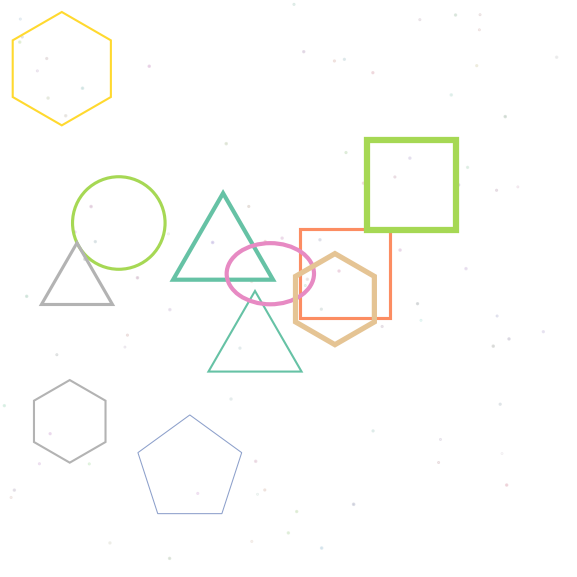[{"shape": "triangle", "thickness": 2, "radius": 0.5, "center": [0.386, 0.565]}, {"shape": "triangle", "thickness": 1, "radius": 0.47, "center": [0.442, 0.402]}, {"shape": "square", "thickness": 1.5, "radius": 0.39, "center": [0.597, 0.525]}, {"shape": "pentagon", "thickness": 0.5, "radius": 0.47, "center": [0.329, 0.186]}, {"shape": "oval", "thickness": 2, "radius": 0.38, "center": [0.468, 0.525]}, {"shape": "circle", "thickness": 1.5, "radius": 0.4, "center": [0.206, 0.613]}, {"shape": "square", "thickness": 3, "radius": 0.39, "center": [0.713, 0.679]}, {"shape": "hexagon", "thickness": 1, "radius": 0.49, "center": [0.107, 0.88]}, {"shape": "hexagon", "thickness": 2.5, "radius": 0.39, "center": [0.58, 0.481]}, {"shape": "triangle", "thickness": 1.5, "radius": 0.36, "center": [0.133, 0.507]}, {"shape": "hexagon", "thickness": 1, "radius": 0.36, "center": [0.121, 0.27]}]